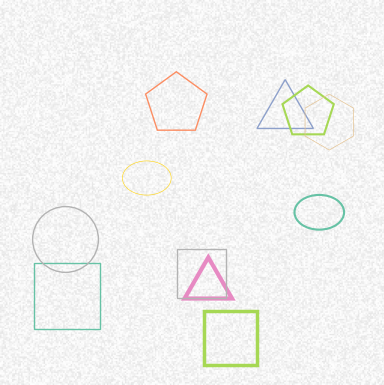[{"shape": "square", "thickness": 1, "radius": 0.43, "center": [0.175, 0.231]}, {"shape": "oval", "thickness": 1.5, "radius": 0.32, "center": [0.829, 0.449]}, {"shape": "pentagon", "thickness": 1, "radius": 0.42, "center": [0.458, 0.73]}, {"shape": "triangle", "thickness": 1, "radius": 0.42, "center": [0.741, 0.709]}, {"shape": "triangle", "thickness": 3, "radius": 0.36, "center": [0.541, 0.26]}, {"shape": "pentagon", "thickness": 1.5, "radius": 0.35, "center": [0.8, 0.708]}, {"shape": "square", "thickness": 2.5, "radius": 0.35, "center": [0.6, 0.122]}, {"shape": "oval", "thickness": 0.5, "radius": 0.32, "center": [0.381, 0.538]}, {"shape": "hexagon", "thickness": 0.5, "radius": 0.36, "center": [0.855, 0.683]}, {"shape": "square", "thickness": 1, "radius": 0.32, "center": [0.524, 0.289]}, {"shape": "circle", "thickness": 1, "radius": 0.43, "center": [0.17, 0.378]}]